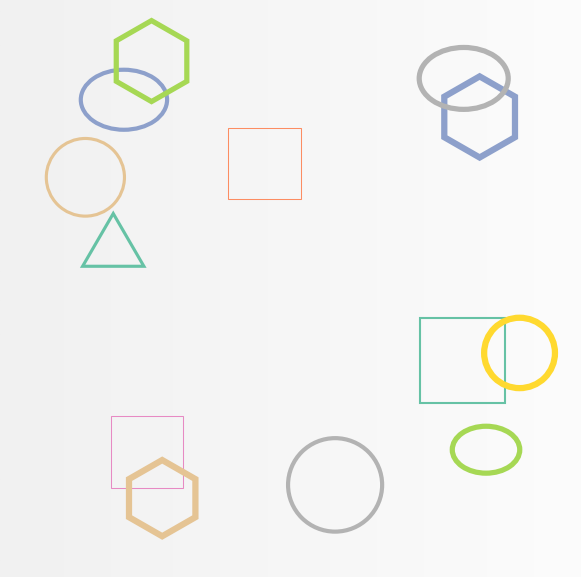[{"shape": "square", "thickness": 1, "radius": 0.37, "center": [0.796, 0.374]}, {"shape": "triangle", "thickness": 1.5, "radius": 0.3, "center": [0.195, 0.568]}, {"shape": "square", "thickness": 0.5, "radius": 0.31, "center": [0.455, 0.716]}, {"shape": "hexagon", "thickness": 3, "radius": 0.35, "center": [0.825, 0.797]}, {"shape": "oval", "thickness": 2, "radius": 0.37, "center": [0.213, 0.826]}, {"shape": "square", "thickness": 0.5, "radius": 0.31, "center": [0.253, 0.217]}, {"shape": "hexagon", "thickness": 2.5, "radius": 0.35, "center": [0.261, 0.893]}, {"shape": "oval", "thickness": 2.5, "radius": 0.29, "center": [0.836, 0.22]}, {"shape": "circle", "thickness": 3, "radius": 0.3, "center": [0.894, 0.388]}, {"shape": "circle", "thickness": 1.5, "radius": 0.34, "center": [0.147, 0.692]}, {"shape": "hexagon", "thickness": 3, "radius": 0.33, "center": [0.279, 0.137]}, {"shape": "circle", "thickness": 2, "radius": 0.4, "center": [0.577, 0.16]}, {"shape": "oval", "thickness": 2.5, "radius": 0.38, "center": [0.798, 0.863]}]